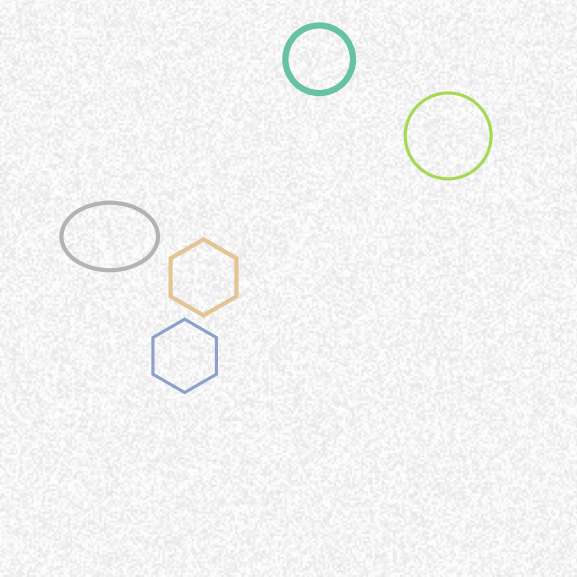[{"shape": "circle", "thickness": 3, "radius": 0.29, "center": [0.553, 0.897]}, {"shape": "hexagon", "thickness": 1.5, "radius": 0.32, "center": [0.32, 0.383]}, {"shape": "circle", "thickness": 1.5, "radius": 0.37, "center": [0.776, 0.764]}, {"shape": "hexagon", "thickness": 2, "radius": 0.33, "center": [0.352, 0.519]}, {"shape": "oval", "thickness": 2, "radius": 0.42, "center": [0.19, 0.59]}]